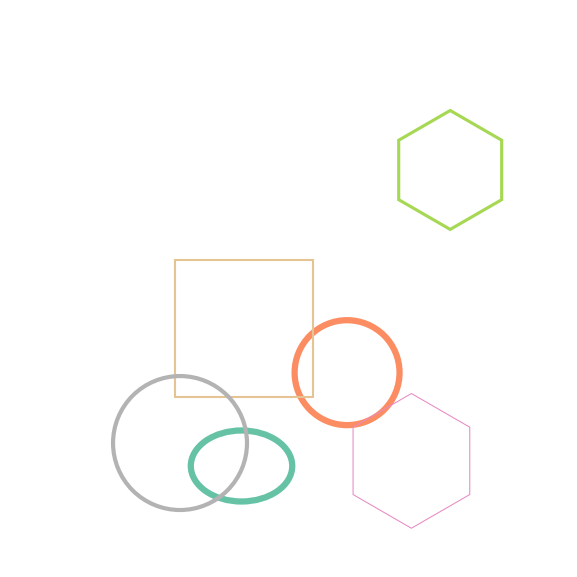[{"shape": "oval", "thickness": 3, "radius": 0.44, "center": [0.418, 0.192]}, {"shape": "circle", "thickness": 3, "radius": 0.45, "center": [0.601, 0.354]}, {"shape": "hexagon", "thickness": 0.5, "radius": 0.58, "center": [0.712, 0.201]}, {"shape": "hexagon", "thickness": 1.5, "radius": 0.51, "center": [0.78, 0.705]}, {"shape": "square", "thickness": 1, "radius": 0.6, "center": [0.422, 0.43]}, {"shape": "circle", "thickness": 2, "radius": 0.58, "center": [0.312, 0.232]}]